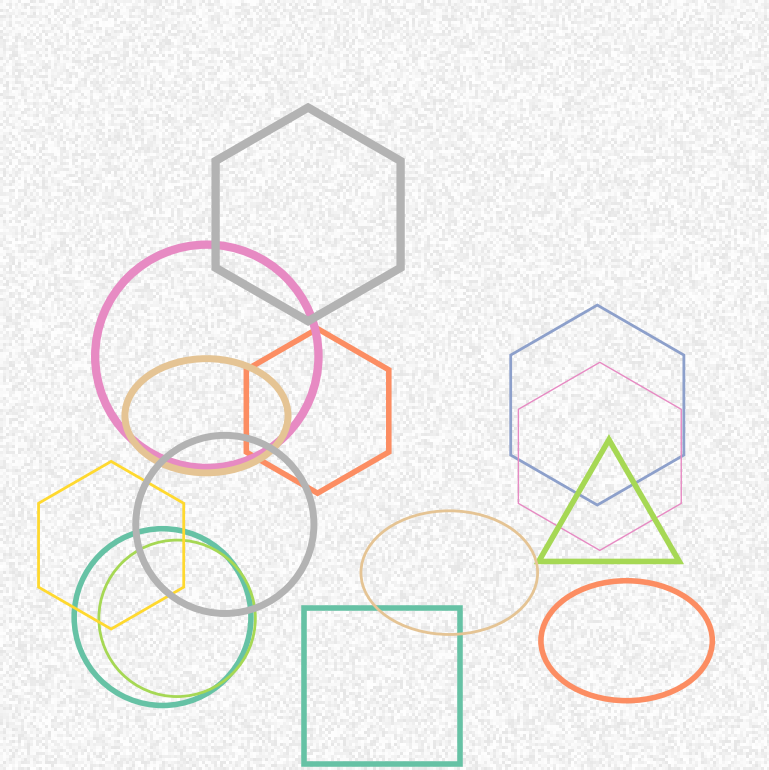[{"shape": "square", "thickness": 2, "radius": 0.51, "center": [0.496, 0.109]}, {"shape": "circle", "thickness": 2, "radius": 0.57, "center": [0.211, 0.199]}, {"shape": "oval", "thickness": 2, "radius": 0.56, "center": [0.814, 0.168]}, {"shape": "hexagon", "thickness": 2, "radius": 0.53, "center": [0.412, 0.466]}, {"shape": "hexagon", "thickness": 1, "radius": 0.65, "center": [0.776, 0.474]}, {"shape": "hexagon", "thickness": 0.5, "radius": 0.61, "center": [0.779, 0.407]}, {"shape": "circle", "thickness": 3, "radius": 0.72, "center": [0.269, 0.537]}, {"shape": "triangle", "thickness": 2, "radius": 0.53, "center": [0.791, 0.324]}, {"shape": "circle", "thickness": 1, "radius": 0.51, "center": [0.23, 0.197]}, {"shape": "hexagon", "thickness": 1, "radius": 0.54, "center": [0.144, 0.292]}, {"shape": "oval", "thickness": 1, "radius": 0.57, "center": [0.583, 0.256]}, {"shape": "oval", "thickness": 2.5, "radius": 0.53, "center": [0.268, 0.46]}, {"shape": "hexagon", "thickness": 3, "radius": 0.69, "center": [0.4, 0.722]}, {"shape": "circle", "thickness": 2.5, "radius": 0.58, "center": [0.292, 0.319]}]